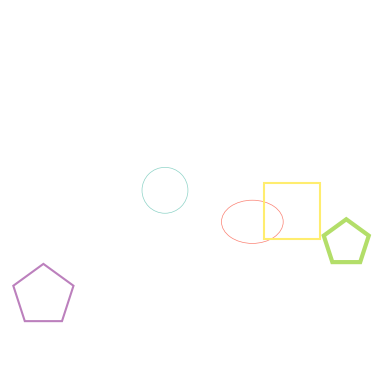[{"shape": "circle", "thickness": 0.5, "radius": 0.3, "center": [0.429, 0.506]}, {"shape": "oval", "thickness": 0.5, "radius": 0.4, "center": [0.655, 0.424]}, {"shape": "pentagon", "thickness": 3, "radius": 0.31, "center": [0.899, 0.369]}, {"shape": "pentagon", "thickness": 1.5, "radius": 0.41, "center": [0.113, 0.232]}, {"shape": "square", "thickness": 1.5, "radius": 0.37, "center": [0.758, 0.452]}]